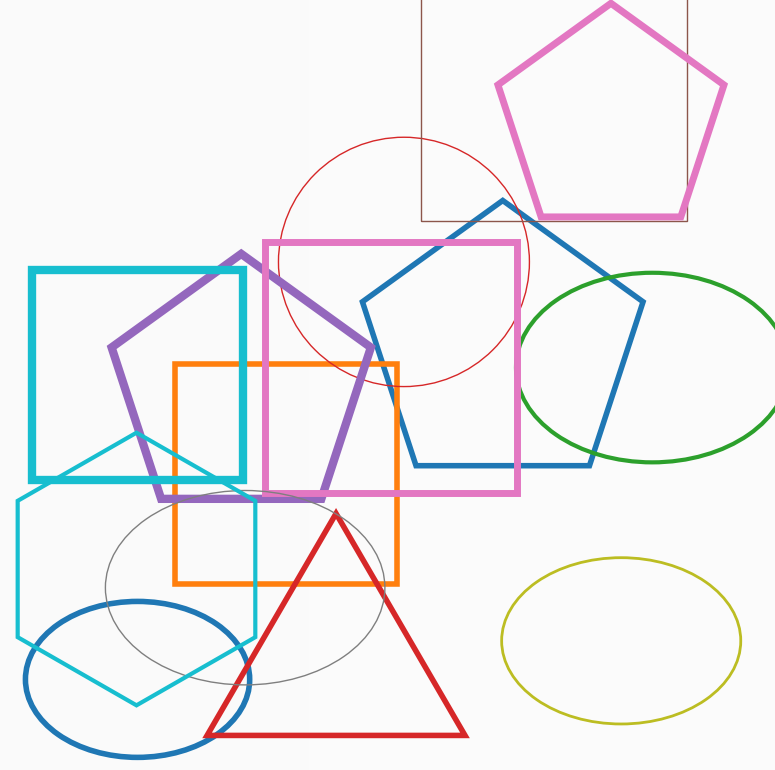[{"shape": "oval", "thickness": 2, "radius": 0.72, "center": [0.177, 0.118]}, {"shape": "pentagon", "thickness": 2, "radius": 0.95, "center": [0.649, 0.549]}, {"shape": "square", "thickness": 2, "radius": 0.71, "center": [0.369, 0.384]}, {"shape": "oval", "thickness": 1.5, "radius": 0.88, "center": [0.842, 0.523]}, {"shape": "triangle", "thickness": 2, "radius": 0.96, "center": [0.434, 0.141]}, {"shape": "circle", "thickness": 0.5, "radius": 0.81, "center": [0.521, 0.66]}, {"shape": "pentagon", "thickness": 3, "radius": 0.88, "center": [0.311, 0.494]}, {"shape": "square", "thickness": 0.5, "radius": 0.86, "center": [0.715, 0.885]}, {"shape": "pentagon", "thickness": 2.5, "radius": 0.77, "center": [0.788, 0.842]}, {"shape": "square", "thickness": 2.5, "radius": 0.81, "center": [0.505, 0.523]}, {"shape": "oval", "thickness": 0.5, "radius": 0.9, "center": [0.316, 0.237]}, {"shape": "oval", "thickness": 1, "radius": 0.77, "center": [0.802, 0.168]}, {"shape": "square", "thickness": 3, "radius": 0.68, "center": [0.178, 0.513]}, {"shape": "hexagon", "thickness": 1.5, "radius": 0.89, "center": [0.176, 0.261]}]